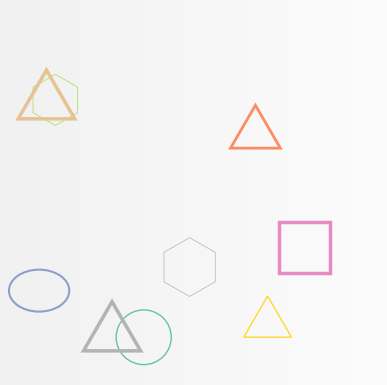[{"shape": "circle", "thickness": 1, "radius": 0.36, "center": [0.371, 0.124]}, {"shape": "triangle", "thickness": 2, "radius": 0.37, "center": [0.659, 0.652]}, {"shape": "oval", "thickness": 1.5, "radius": 0.39, "center": [0.101, 0.245]}, {"shape": "square", "thickness": 2.5, "radius": 0.33, "center": [0.786, 0.358]}, {"shape": "hexagon", "thickness": 0.5, "radius": 0.33, "center": [0.143, 0.741]}, {"shape": "triangle", "thickness": 1, "radius": 0.36, "center": [0.691, 0.16]}, {"shape": "triangle", "thickness": 2.5, "radius": 0.42, "center": [0.12, 0.734]}, {"shape": "hexagon", "thickness": 0.5, "radius": 0.38, "center": [0.489, 0.306]}, {"shape": "triangle", "thickness": 2.5, "radius": 0.43, "center": [0.289, 0.131]}]